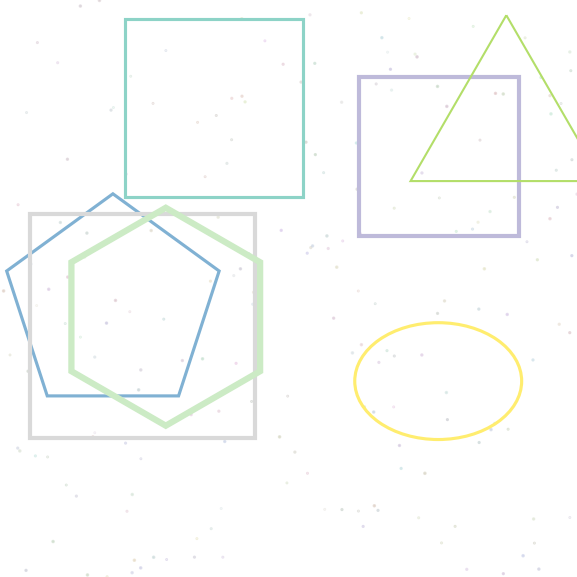[{"shape": "square", "thickness": 1.5, "radius": 0.77, "center": [0.37, 0.812]}, {"shape": "square", "thickness": 2, "radius": 0.69, "center": [0.761, 0.728]}, {"shape": "pentagon", "thickness": 1.5, "radius": 0.97, "center": [0.196, 0.47]}, {"shape": "triangle", "thickness": 1, "radius": 0.96, "center": [0.877, 0.781]}, {"shape": "square", "thickness": 2, "radius": 0.97, "center": [0.247, 0.435]}, {"shape": "hexagon", "thickness": 3, "radius": 0.94, "center": [0.287, 0.451]}, {"shape": "oval", "thickness": 1.5, "radius": 0.72, "center": [0.759, 0.339]}]